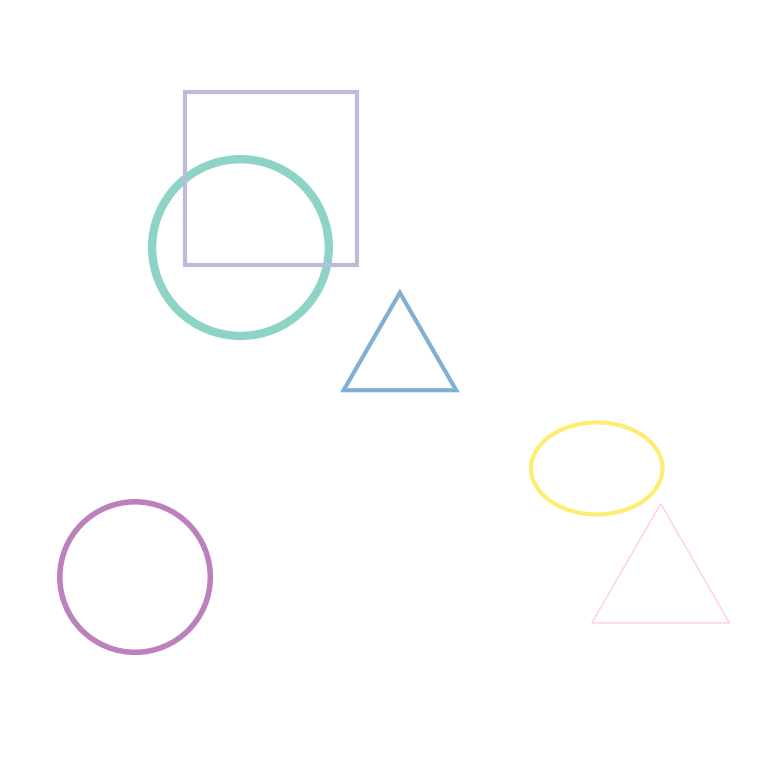[{"shape": "circle", "thickness": 3, "radius": 0.57, "center": [0.312, 0.679]}, {"shape": "square", "thickness": 1.5, "radius": 0.56, "center": [0.352, 0.768]}, {"shape": "triangle", "thickness": 1.5, "radius": 0.42, "center": [0.519, 0.535]}, {"shape": "triangle", "thickness": 0.5, "radius": 0.52, "center": [0.858, 0.243]}, {"shape": "circle", "thickness": 2, "radius": 0.49, "center": [0.175, 0.251]}, {"shape": "oval", "thickness": 1.5, "radius": 0.43, "center": [0.775, 0.392]}]